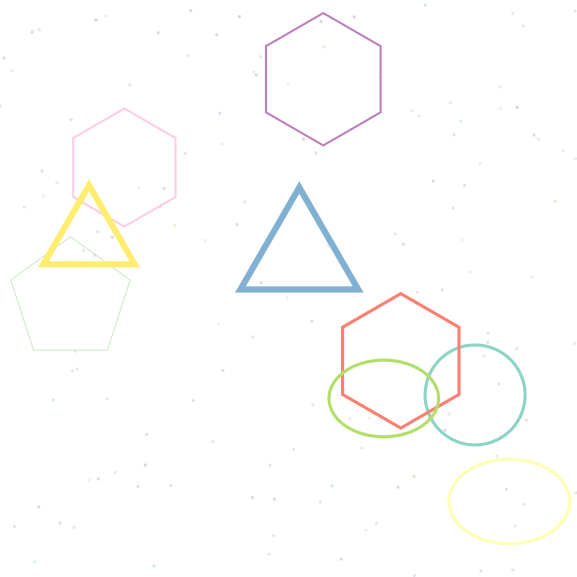[{"shape": "circle", "thickness": 1.5, "radius": 0.43, "center": [0.823, 0.315]}, {"shape": "oval", "thickness": 1.5, "radius": 0.52, "center": [0.882, 0.131]}, {"shape": "hexagon", "thickness": 1.5, "radius": 0.58, "center": [0.694, 0.374]}, {"shape": "triangle", "thickness": 3, "radius": 0.59, "center": [0.518, 0.557]}, {"shape": "oval", "thickness": 1.5, "radius": 0.47, "center": [0.665, 0.309]}, {"shape": "hexagon", "thickness": 1, "radius": 0.51, "center": [0.215, 0.709]}, {"shape": "hexagon", "thickness": 1, "radius": 0.57, "center": [0.56, 0.862]}, {"shape": "pentagon", "thickness": 0.5, "radius": 0.54, "center": [0.122, 0.481]}, {"shape": "triangle", "thickness": 3, "radius": 0.46, "center": [0.154, 0.587]}]